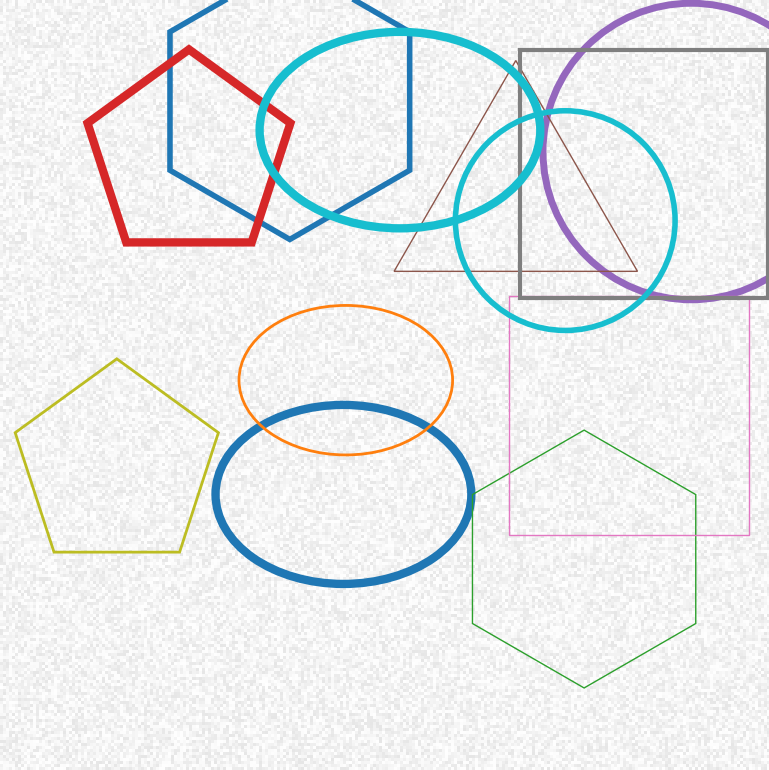[{"shape": "oval", "thickness": 3, "radius": 0.83, "center": [0.446, 0.358]}, {"shape": "hexagon", "thickness": 2, "radius": 0.9, "center": [0.376, 0.869]}, {"shape": "oval", "thickness": 1, "radius": 0.69, "center": [0.449, 0.506]}, {"shape": "hexagon", "thickness": 0.5, "radius": 0.84, "center": [0.759, 0.274]}, {"shape": "pentagon", "thickness": 3, "radius": 0.69, "center": [0.245, 0.797]}, {"shape": "circle", "thickness": 2.5, "radius": 0.96, "center": [0.898, 0.803]}, {"shape": "triangle", "thickness": 0.5, "radius": 0.91, "center": [0.67, 0.739]}, {"shape": "square", "thickness": 0.5, "radius": 0.78, "center": [0.817, 0.46]}, {"shape": "square", "thickness": 1.5, "radius": 0.81, "center": [0.836, 0.774]}, {"shape": "pentagon", "thickness": 1, "radius": 0.69, "center": [0.152, 0.395]}, {"shape": "oval", "thickness": 3, "radius": 0.91, "center": [0.519, 0.831]}, {"shape": "circle", "thickness": 2, "radius": 0.71, "center": [0.734, 0.714]}]